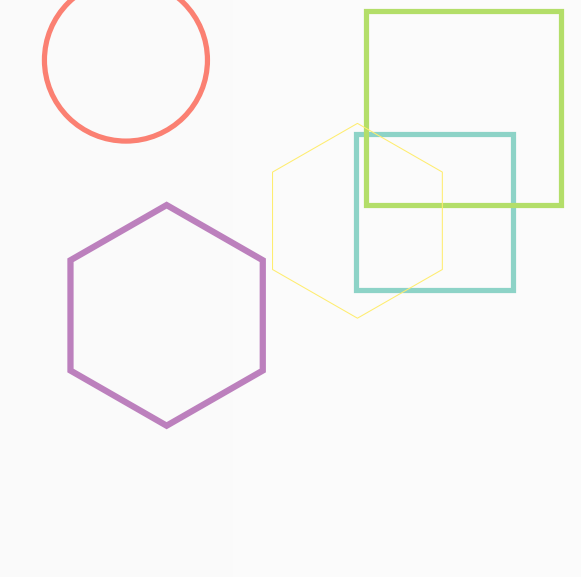[{"shape": "square", "thickness": 2.5, "radius": 0.67, "center": [0.747, 0.632]}, {"shape": "circle", "thickness": 2.5, "radius": 0.7, "center": [0.217, 0.895]}, {"shape": "square", "thickness": 2.5, "radius": 0.84, "center": [0.798, 0.813]}, {"shape": "hexagon", "thickness": 3, "radius": 0.96, "center": [0.287, 0.453]}, {"shape": "hexagon", "thickness": 0.5, "radius": 0.84, "center": [0.615, 0.617]}]